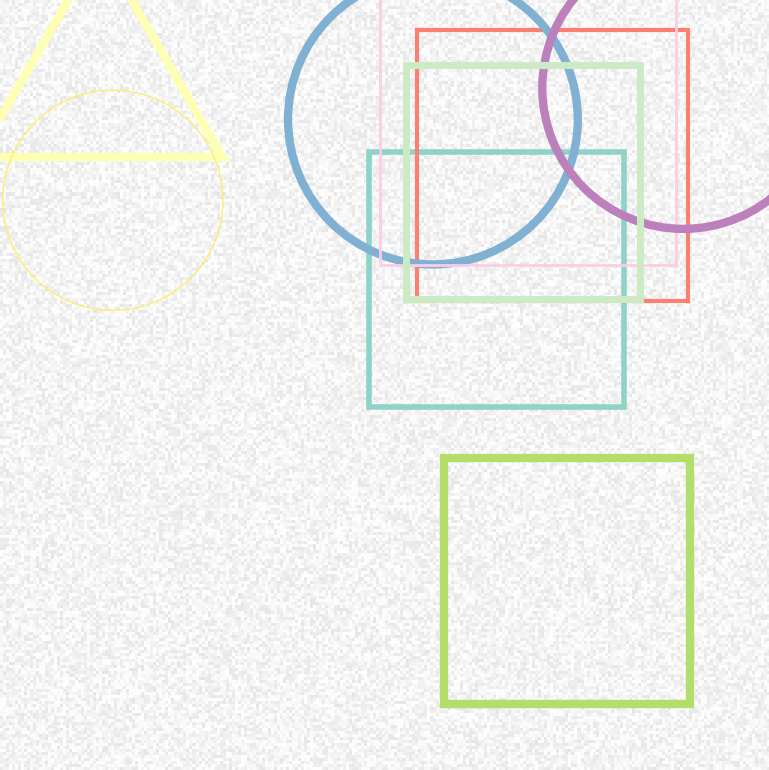[{"shape": "square", "thickness": 2, "radius": 0.83, "center": [0.645, 0.637]}, {"shape": "triangle", "thickness": 3, "radius": 0.92, "center": [0.13, 0.888]}, {"shape": "square", "thickness": 1.5, "radius": 0.88, "center": [0.718, 0.785]}, {"shape": "circle", "thickness": 3, "radius": 0.94, "center": [0.562, 0.845]}, {"shape": "square", "thickness": 3, "radius": 0.8, "center": [0.737, 0.246]}, {"shape": "square", "thickness": 1, "radius": 0.96, "center": [0.686, 0.848]}, {"shape": "circle", "thickness": 3, "radius": 0.92, "center": [0.888, 0.886]}, {"shape": "square", "thickness": 2.5, "radius": 0.76, "center": [0.679, 0.763]}, {"shape": "circle", "thickness": 0.5, "radius": 0.72, "center": [0.146, 0.74]}]